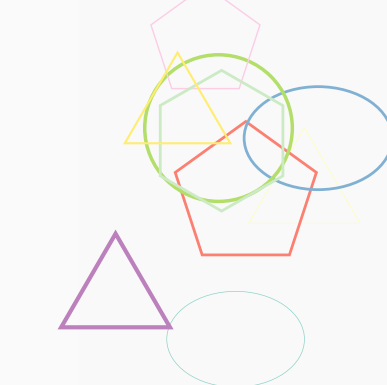[{"shape": "oval", "thickness": 0.5, "radius": 0.89, "center": [0.608, 0.119]}, {"shape": "triangle", "thickness": 0.5, "radius": 0.83, "center": [0.785, 0.503]}, {"shape": "pentagon", "thickness": 2, "radius": 0.96, "center": [0.634, 0.493]}, {"shape": "oval", "thickness": 2, "radius": 0.96, "center": [0.821, 0.641]}, {"shape": "circle", "thickness": 2.5, "radius": 0.95, "center": [0.564, 0.667]}, {"shape": "pentagon", "thickness": 1, "radius": 0.74, "center": [0.53, 0.89]}, {"shape": "triangle", "thickness": 3, "radius": 0.81, "center": [0.298, 0.231]}, {"shape": "hexagon", "thickness": 2, "radius": 0.91, "center": [0.572, 0.635]}, {"shape": "triangle", "thickness": 1.5, "radius": 0.79, "center": [0.458, 0.706]}]